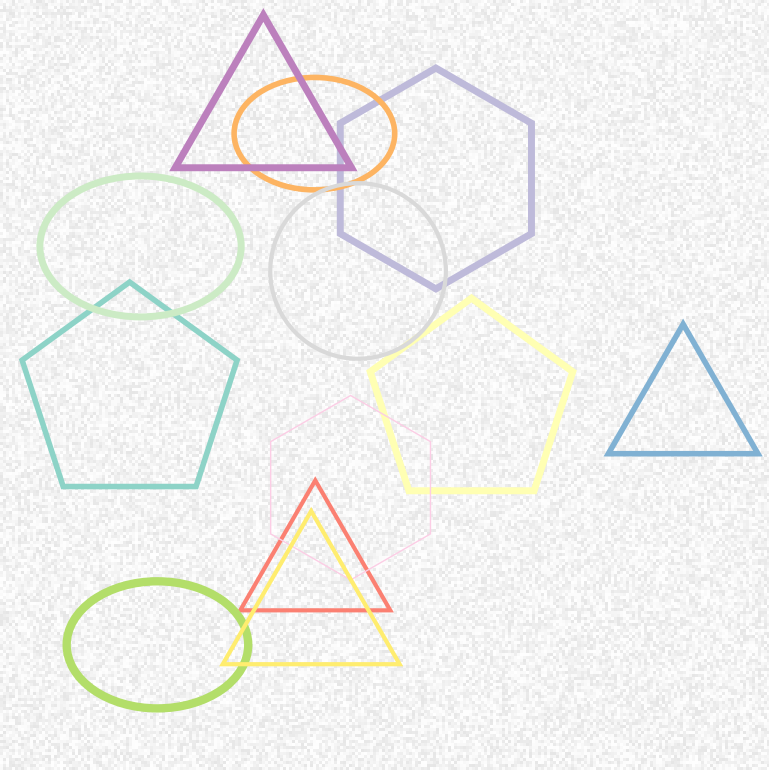[{"shape": "pentagon", "thickness": 2, "radius": 0.73, "center": [0.168, 0.487]}, {"shape": "pentagon", "thickness": 2.5, "radius": 0.69, "center": [0.612, 0.474]}, {"shape": "hexagon", "thickness": 2.5, "radius": 0.72, "center": [0.566, 0.768]}, {"shape": "triangle", "thickness": 1.5, "radius": 0.56, "center": [0.409, 0.264]}, {"shape": "triangle", "thickness": 2, "radius": 0.56, "center": [0.887, 0.467]}, {"shape": "oval", "thickness": 2, "radius": 0.52, "center": [0.408, 0.826]}, {"shape": "oval", "thickness": 3, "radius": 0.59, "center": [0.204, 0.163]}, {"shape": "hexagon", "thickness": 0.5, "radius": 0.6, "center": [0.455, 0.367]}, {"shape": "circle", "thickness": 1.5, "radius": 0.57, "center": [0.465, 0.648]}, {"shape": "triangle", "thickness": 2.5, "radius": 0.66, "center": [0.342, 0.848]}, {"shape": "oval", "thickness": 2.5, "radius": 0.65, "center": [0.183, 0.68]}, {"shape": "triangle", "thickness": 1.5, "radius": 0.66, "center": [0.404, 0.204]}]